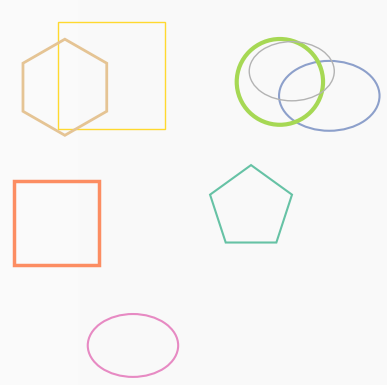[{"shape": "pentagon", "thickness": 1.5, "radius": 0.56, "center": [0.648, 0.46]}, {"shape": "square", "thickness": 2.5, "radius": 0.54, "center": [0.146, 0.422]}, {"shape": "oval", "thickness": 1.5, "radius": 0.65, "center": [0.85, 0.751]}, {"shape": "oval", "thickness": 1.5, "radius": 0.58, "center": [0.343, 0.103]}, {"shape": "circle", "thickness": 3, "radius": 0.56, "center": [0.722, 0.787]}, {"shape": "square", "thickness": 1, "radius": 0.69, "center": [0.289, 0.804]}, {"shape": "hexagon", "thickness": 2, "radius": 0.62, "center": [0.167, 0.773]}, {"shape": "oval", "thickness": 1, "radius": 0.55, "center": [0.753, 0.815]}]